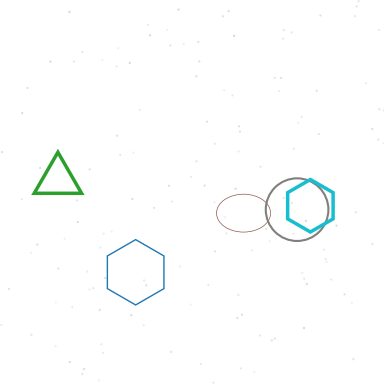[{"shape": "hexagon", "thickness": 1, "radius": 0.42, "center": [0.352, 0.293]}, {"shape": "triangle", "thickness": 2.5, "radius": 0.36, "center": [0.15, 0.533]}, {"shape": "oval", "thickness": 0.5, "radius": 0.35, "center": [0.633, 0.446]}, {"shape": "circle", "thickness": 1.5, "radius": 0.41, "center": [0.772, 0.455]}, {"shape": "hexagon", "thickness": 2.5, "radius": 0.34, "center": [0.806, 0.466]}]